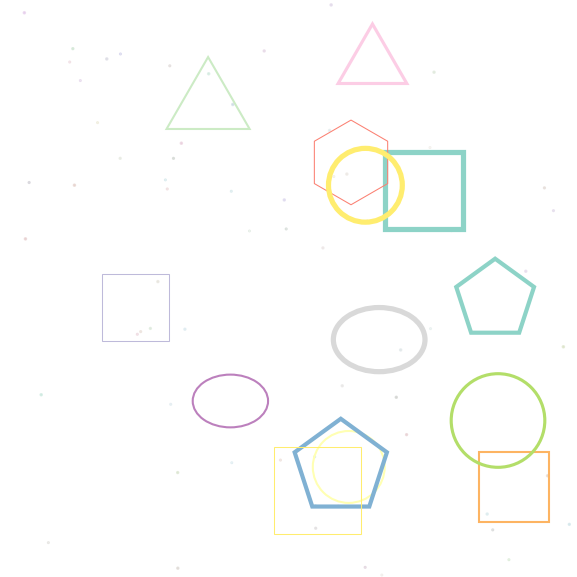[{"shape": "square", "thickness": 2.5, "radius": 0.34, "center": [0.734, 0.669]}, {"shape": "pentagon", "thickness": 2, "radius": 0.35, "center": [0.857, 0.48]}, {"shape": "circle", "thickness": 1, "radius": 0.31, "center": [0.604, 0.191]}, {"shape": "square", "thickness": 0.5, "radius": 0.29, "center": [0.235, 0.466]}, {"shape": "hexagon", "thickness": 0.5, "radius": 0.37, "center": [0.608, 0.718]}, {"shape": "pentagon", "thickness": 2, "radius": 0.42, "center": [0.59, 0.19]}, {"shape": "square", "thickness": 1, "radius": 0.3, "center": [0.89, 0.156]}, {"shape": "circle", "thickness": 1.5, "radius": 0.41, "center": [0.862, 0.271]}, {"shape": "triangle", "thickness": 1.5, "radius": 0.34, "center": [0.645, 0.889]}, {"shape": "oval", "thickness": 2.5, "radius": 0.4, "center": [0.657, 0.411]}, {"shape": "oval", "thickness": 1, "radius": 0.33, "center": [0.399, 0.305]}, {"shape": "triangle", "thickness": 1, "radius": 0.42, "center": [0.36, 0.817]}, {"shape": "square", "thickness": 0.5, "radius": 0.38, "center": [0.549, 0.15]}, {"shape": "circle", "thickness": 2.5, "radius": 0.32, "center": [0.633, 0.678]}]